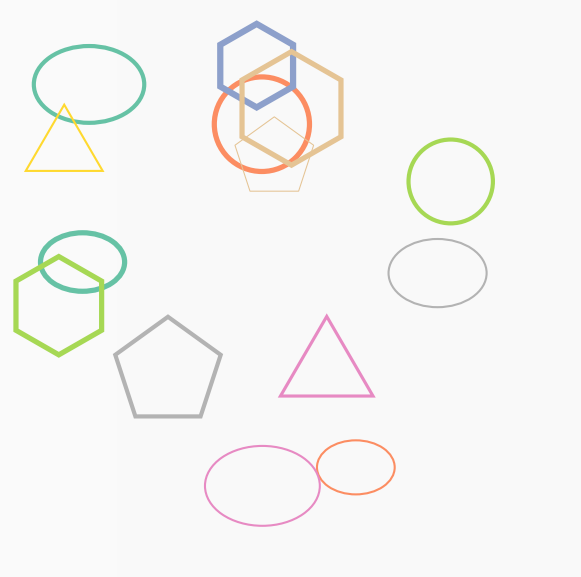[{"shape": "oval", "thickness": 2, "radius": 0.47, "center": [0.153, 0.853]}, {"shape": "oval", "thickness": 2.5, "radius": 0.36, "center": [0.142, 0.545]}, {"shape": "circle", "thickness": 2.5, "radius": 0.41, "center": [0.451, 0.784]}, {"shape": "oval", "thickness": 1, "radius": 0.33, "center": [0.612, 0.19]}, {"shape": "hexagon", "thickness": 3, "radius": 0.36, "center": [0.442, 0.885]}, {"shape": "oval", "thickness": 1, "radius": 0.49, "center": [0.451, 0.158]}, {"shape": "triangle", "thickness": 1.5, "radius": 0.46, "center": [0.562, 0.359]}, {"shape": "hexagon", "thickness": 2.5, "radius": 0.43, "center": [0.101, 0.47]}, {"shape": "circle", "thickness": 2, "radius": 0.36, "center": [0.775, 0.685]}, {"shape": "triangle", "thickness": 1, "radius": 0.38, "center": [0.11, 0.741]}, {"shape": "hexagon", "thickness": 2.5, "radius": 0.49, "center": [0.502, 0.811]}, {"shape": "pentagon", "thickness": 0.5, "radius": 0.36, "center": [0.472, 0.726]}, {"shape": "oval", "thickness": 1, "radius": 0.42, "center": [0.753, 0.526]}, {"shape": "pentagon", "thickness": 2, "radius": 0.48, "center": [0.289, 0.355]}]